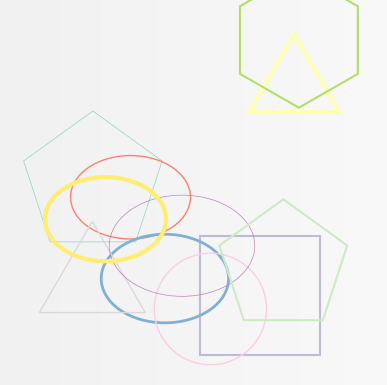[{"shape": "pentagon", "thickness": 0.5, "radius": 0.94, "center": [0.24, 0.524]}, {"shape": "triangle", "thickness": 3, "radius": 0.67, "center": [0.759, 0.776]}, {"shape": "square", "thickness": 1.5, "radius": 0.77, "center": [0.672, 0.232]}, {"shape": "oval", "thickness": 1, "radius": 0.77, "center": [0.337, 0.488]}, {"shape": "oval", "thickness": 2, "radius": 0.82, "center": [0.426, 0.277]}, {"shape": "hexagon", "thickness": 1.5, "radius": 0.88, "center": [0.771, 0.896]}, {"shape": "circle", "thickness": 1, "radius": 0.72, "center": [0.543, 0.197]}, {"shape": "triangle", "thickness": 1, "radius": 0.79, "center": [0.238, 0.267]}, {"shape": "oval", "thickness": 0.5, "radius": 0.94, "center": [0.47, 0.362]}, {"shape": "pentagon", "thickness": 1.5, "radius": 0.87, "center": [0.731, 0.309]}, {"shape": "oval", "thickness": 3, "radius": 0.78, "center": [0.272, 0.431]}]